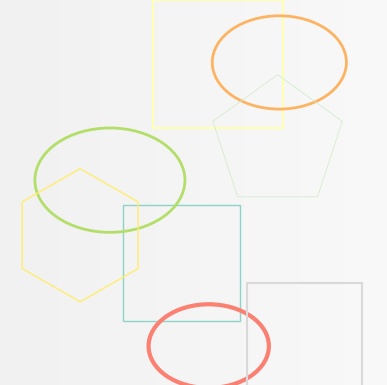[{"shape": "square", "thickness": 1, "radius": 0.76, "center": [0.469, 0.317]}, {"shape": "square", "thickness": 1.5, "radius": 0.83, "center": [0.563, 0.834]}, {"shape": "oval", "thickness": 3, "radius": 0.78, "center": [0.539, 0.101]}, {"shape": "oval", "thickness": 2, "radius": 0.87, "center": [0.721, 0.838]}, {"shape": "oval", "thickness": 2, "radius": 0.97, "center": [0.284, 0.532]}, {"shape": "square", "thickness": 1.5, "radius": 0.74, "center": [0.786, 0.116]}, {"shape": "pentagon", "thickness": 0.5, "radius": 0.88, "center": [0.716, 0.631]}, {"shape": "hexagon", "thickness": 1, "radius": 0.86, "center": [0.207, 0.389]}]